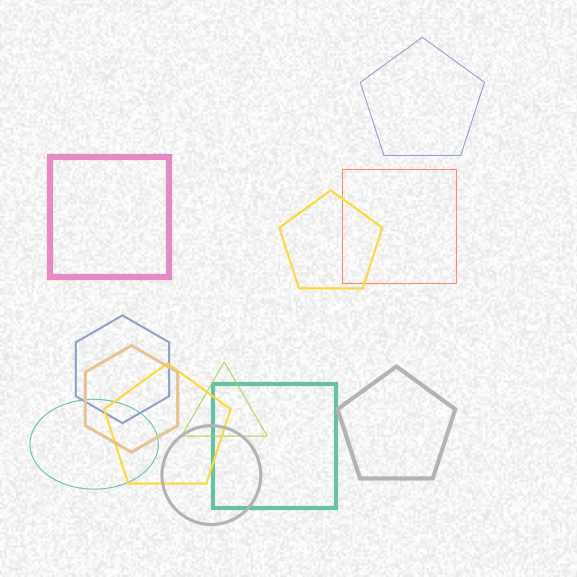[{"shape": "oval", "thickness": 0.5, "radius": 0.56, "center": [0.163, 0.23]}, {"shape": "square", "thickness": 2, "radius": 0.53, "center": [0.475, 0.227]}, {"shape": "square", "thickness": 0.5, "radius": 0.49, "center": [0.69, 0.608]}, {"shape": "pentagon", "thickness": 0.5, "radius": 0.57, "center": [0.731, 0.821]}, {"shape": "hexagon", "thickness": 1, "radius": 0.47, "center": [0.212, 0.36]}, {"shape": "square", "thickness": 3, "radius": 0.52, "center": [0.19, 0.623]}, {"shape": "triangle", "thickness": 0.5, "radius": 0.43, "center": [0.388, 0.287]}, {"shape": "pentagon", "thickness": 1, "radius": 0.58, "center": [0.29, 0.255]}, {"shape": "pentagon", "thickness": 1, "radius": 0.47, "center": [0.573, 0.576]}, {"shape": "hexagon", "thickness": 1.5, "radius": 0.46, "center": [0.228, 0.308]}, {"shape": "pentagon", "thickness": 2, "radius": 0.54, "center": [0.686, 0.257]}, {"shape": "circle", "thickness": 1.5, "radius": 0.43, "center": [0.366, 0.176]}]